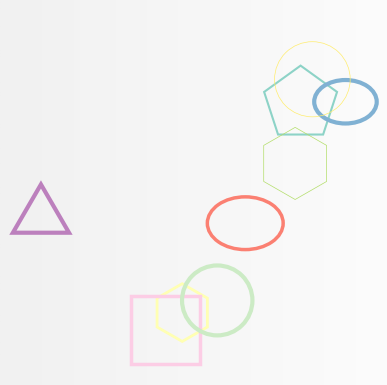[{"shape": "pentagon", "thickness": 1.5, "radius": 0.49, "center": [0.776, 0.731]}, {"shape": "hexagon", "thickness": 2, "radius": 0.37, "center": [0.47, 0.188]}, {"shape": "oval", "thickness": 2.5, "radius": 0.49, "center": [0.633, 0.42]}, {"shape": "oval", "thickness": 3, "radius": 0.4, "center": [0.892, 0.736]}, {"shape": "hexagon", "thickness": 0.5, "radius": 0.47, "center": [0.762, 0.575]}, {"shape": "square", "thickness": 2.5, "radius": 0.45, "center": [0.426, 0.143]}, {"shape": "triangle", "thickness": 3, "radius": 0.42, "center": [0.106, 0.437]}, {"shape": "circle", "thickness": 3, "radius": 0.45, "center": [0.561, 0.22]}, {"shape": "circle", "thickness": 0.5, "radius": 0.49, "center": [0.806, 0.794]}]